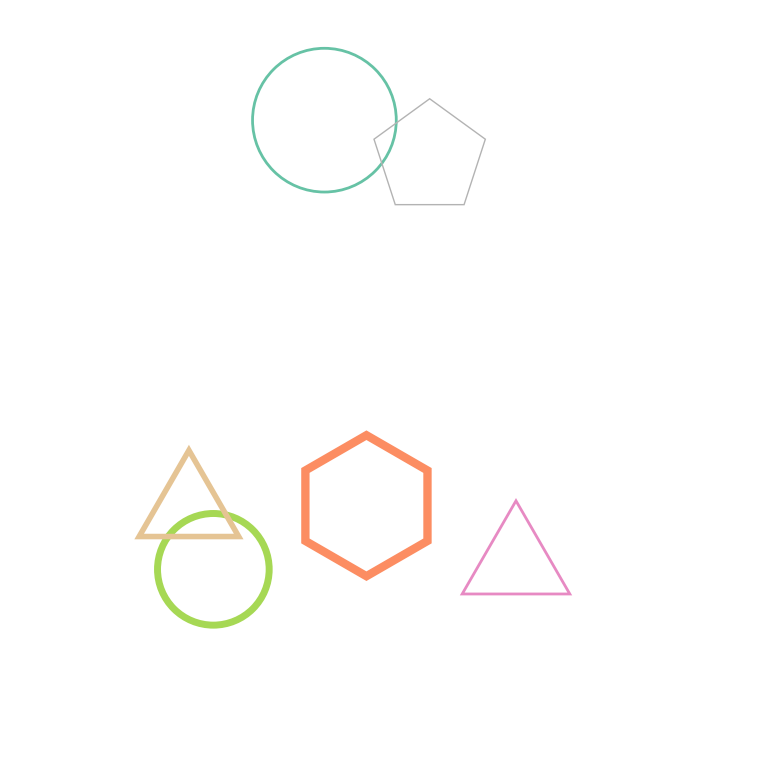[{"shape": "circle", "thickness": 1, "radius": 0.47, "center": [0.421, 0.844]}, {"shape": "hexagon", "thickness": 3, "radius": 0.46, "center": [0.476, 0.343]}, {"shape": "triangle", "thickness": 1, "radius": 0.4, "center": [0.67, 0.269]}, {"shape": "circle", "thickness": 2.5, "radius": 0.36, "center": [0.277, 0.261]}, {"shape": "triangle", "thickness": 2, "radius": 0.37, "center": [0.245, 0.341]}, {"shape": "pentagon", "thickness": 0.5, "radius": 0.38, "center": [0.558, 0.796]}]